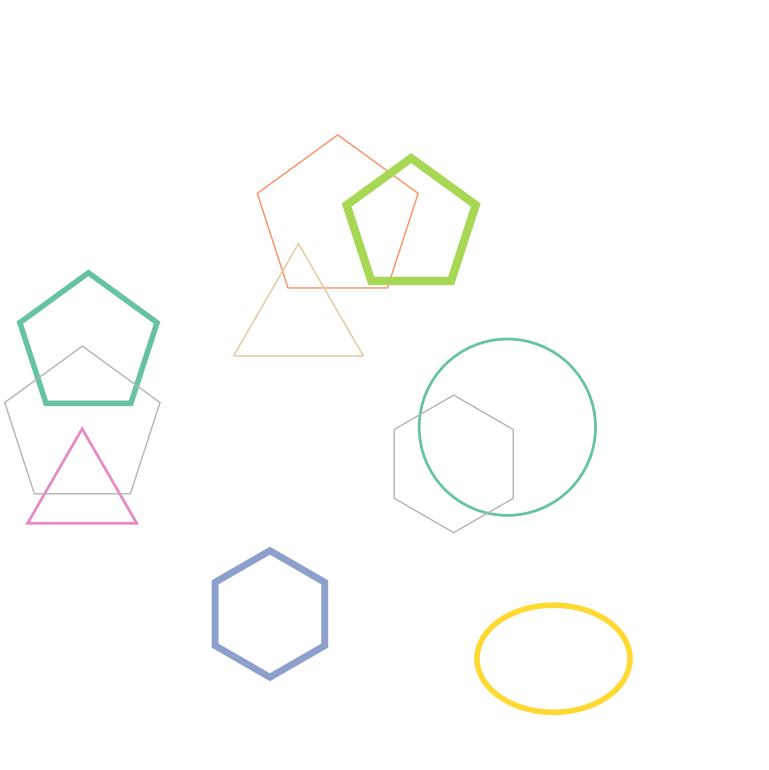[{"shape": "pentagon", "thickness": 2, "radius": 0.47, "center": [0.115, 0.552]}, {"shape": "circle", "thickness": 1, "radius": 0.57, "center": [0.659, 0.445]}, {"shape": "pentagon", "thickness": 0.5, "radius": 0.55, "center": [0.439, 0.715]}, {"shape": "hexagon", "thickness": 2.5, "radius": 0.41, "center": [0.351, 0.203]}, {"shape": "triangle", "thickness": 1, "radius": 0.41, "center": [0.107, 0.361]}, {"shape": "pentagon", "thickness": 3, "radius": 0.44, "center": [0.534, 0.706]}, {"shape": "oval", "thickness": 2, "radius": 0.5, "center": [0.719, 0.145]}, {"shape": "triangle", "thickness": 0.5, "radius": 0.49, "center": [0.388, 0.586]}, {"shape": "hexagon", "thickness": 0.5, "radius": 0.45, "center": [0.589, 0.398]}, {"shape": "pentagon", "thickness": 0.5, "radius": 0.53, "center": [0.107, 0.444]}]